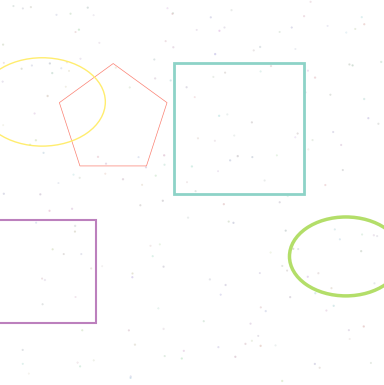[{"shape": "square", "thickness": 2, "radius": 0.85, "center": [0.621, 0.666]}, {"shape": "pentagon", "thickness": 0.5, "radius": 0.74, "center": [0.294, 0.688]}, {"shape": "oval", "thickness": 2.5, "radius": 0.73, "center": [0.898, 0.334]}, {"shape": "square", "thickness": 1.5, "radius": 0.67, "center": [0.114, 0.296]}, {"shape": "oval", "thickness": 1, "radius": 0.82, "center": [0.11, 0.735]}]